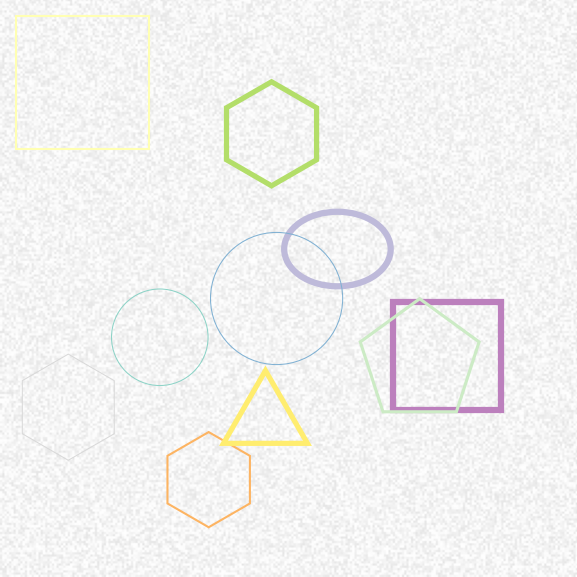[{"shape": "circle", "thickness": 0.5, "radius": 0.42, "center": [0.277, 0.415]}, {"shape": "square", "thickness": 1, "radius": 0.58, "center": [0.143, 0.857]}, {"shape": "oval", "thickness": 3, "radius": 0.46, "center": [0.584, 0.568]}, {"shape": "circle", "thickness": 0.5, "radius": 0.57, "center": [0.479, 0.482]}, {"shape": "hexagon", "thickness": 1, "radius": 0.41, "center": [0.361, 0.169]}, {"shape": "hexagon", "thickness": 2.5, "radius": 0.45, "center": [0.47, 0.767]}, {"shape": "hexagon", "thickness": 0.5, "radius": 0.46, "center": [0.118, 0.294]}, {"shape": "square", "thickness": 3, "radius": 0.47, "center": [0.774, 0.383]}, {"shape": "pentagon", "thickness": 1.5, "radius": 0.54, "center": [0.727, 0.374]}, {"shape": "triangle", "thickness": 2.5, "radius": 0.42, "center": [0.46, 0.273]}]